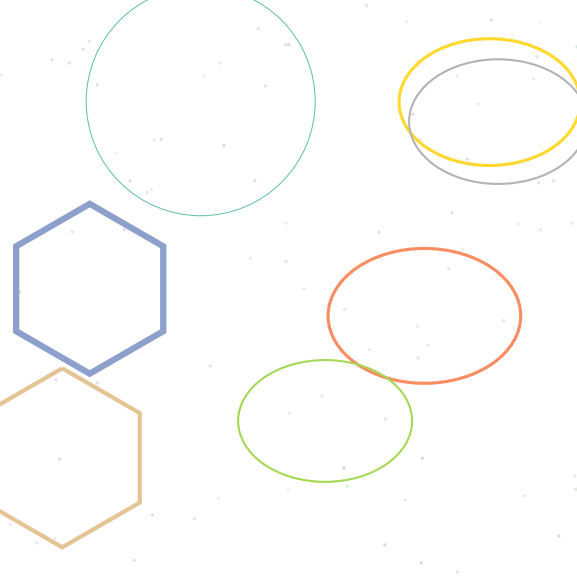[{"shape": "circle", "thickness": 0.5, "radius": 0.99, "center": [0.347, 0.824]}, {"shape": "oval", "thickness": 1.5, "radius": 0.83, "center": [0.735, 0.452]}, {"shape": "hexagon", "thickness": 3, "radius": 0.74, "center": [0.155, 0.499]}, {"shape": "oval", "thickness": 1, "radius": 0.75, "center": [0.563, 0.27]}, {"shape": "oval", "thickness": 1.5, "radius": 0.78, "center": [0.848, 0.822]}, {"shape": "hexagon", "thickness": 2, "radius": 0.77, "center": [0.108, 0.206]}, {"shape": "oval", "thickness": 1, "radius": 0.77, "center": [0.863, 0.789]}]